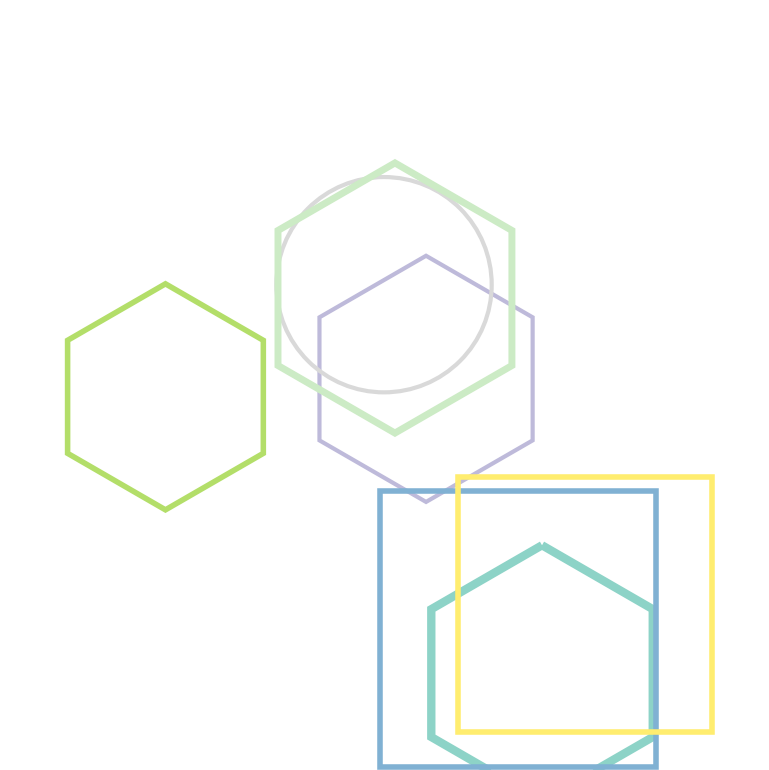[{"shape": "hexagon", "thickness": 3, "radius": 0.83, "center": [0.704, 0.126]}, {"shape": "hexagon", "thickness": 1.5, "radius": 0.8, "center": [0.553, 0.508]}, {"shape": "square", "thickness": 2, "radius": 0.9, "center": [0.673, 0.183]}, {"shape": "hexagon", "thickness": 2, "radius": 0.73, "center": [0.215, 0.485]}, {"shape": "circle", "thickness": 1.5, "radius": 0.7, "center": [0.499, 0.63]}, {"shape": "hexagon", "thickness": 2.5, "radius": 0.88, "center": [0.513, 0.613]}, {"shape": "square", "thickness": 2, "radius": 0.83, "center": [0.759, 0.215]}]